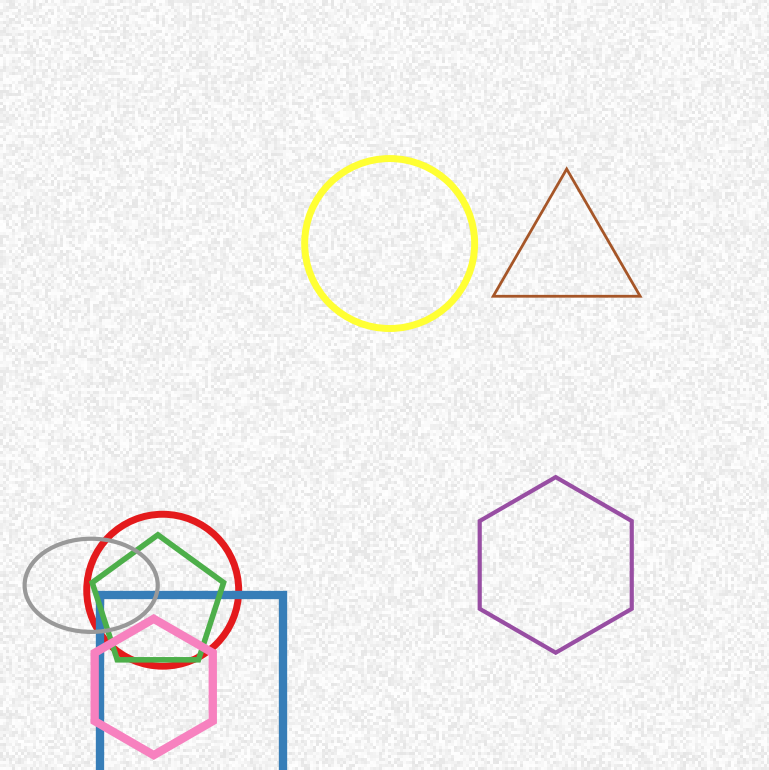[{"shape": "circle", "thickness": 2.5, "radius": 0.49, "center": [0.211, 0.233]}, {"shape": "square", "thickness": 3, "radius": 0.59, "center": [0.249, 0.109]}, {"shape": "pentagon", "thickness": 2, "radius": 0.45, "center": [0.205, 0.216]}, {"shape": "hexagon", "thickness": 1.5, "radius": 0.57, "center": [0.722, 0.266]}, {"shape": "circle", "thickness": 2.5, "radius": 0.55, "center": [0.506, 0.684]}, {"shape": "triangle", "thickness": 1, "radius": 0.55, "center": [0.736, 0.67]}, {"shape": "hexagon", "thickness": 3, "radius": 0.44, "center": [0.2, 0.108]}, {"shape": "oval", "thickness": 1.5, "radius": 0.43, "center": [0.118, 0.24]}]